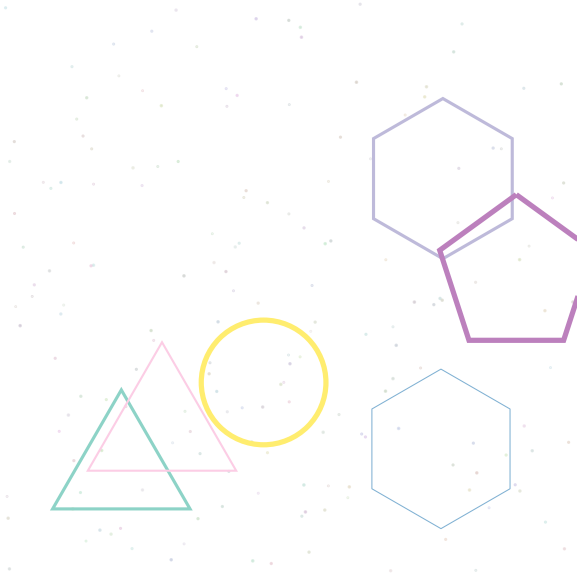[{"shape": "triangle", "thickness": 1.5, "radius": 0.69, "center": [0.21, 0.187]}, {"shape": "hexagon", "thickness": 1.5, "radius": 0.69, "center": [0.767, 0.69]}, {"shape": "hexagon", "thickness": 0.5, "radius": 0.69, "center": [0.764, 0.222]}, {"shape": "triangle", "thickness": 1, "radius": 0.74, "center": [0.281, 0.258]}, {"shape": "pentagon", "thickness": 2.5, "radius": 0.7, "center": [0.894, 0.523]}, {"shape": "circle", "thickness": 2.5, "radius": 0.54, "center": [0.456, 0.337]}]